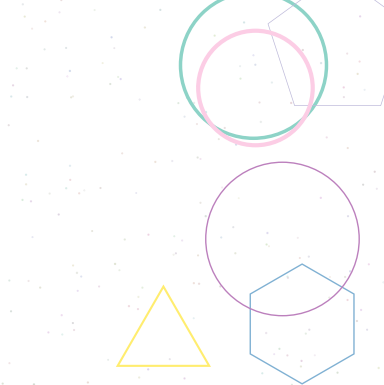[{"shape": "circle", "thickness": 2.5, "radius": 0.95, "center": [0.658, 0.83]}, {"shape": "pentagon", "thickness": 0.5, "radius": 0.95, "center": [0.877, 0.88]}, {"shape": "hexagon", "thickness": 1, "radius": 0.78, "center": [0.785, 0.159]}, {"shape": "circle", "thickness": 3, "radius": 0.74, "center": [0.664, 0.771]}, {"shape": "circle", "thickness": 1, "radius": 1.0, "center": [0.734, 0.379]}, {"shape": "triangle", "thickness": 1.5, "radius": 0.69, "center": [0.424, 0.118]}]